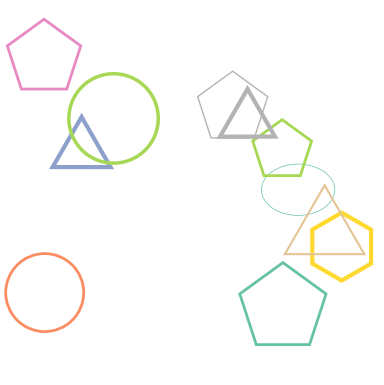[{"shape": "oval", "thickness": 0.5, "radius": 0.48, "center": [0.774, 0.507]}, {"shape": "pentagon", "thickness": 2, "radius": 0.59, "center": [0.735, 0.2]}, {"shape": "circle", "thickness": 2, "radius": 0.51, "center": [0.116, 0.24]}, {"shape": "triangle", "thickness": 3, "radius": 0.43, "center": [0.212, 0.609]}, {"shape": "pentagon", "thickness": 2, "radius": 0.5, "center": [0.114, 0.85]}, {"shape": "pentagon", "thickness": 2, "radius": 0.4, "center": [0.733, 0.609]}, {"shape": "circle", "thickness": 2.5, "radius": 0.58, "center": [0.295, 0.692]}, {"shape": "hexagon", "thickness": 3, "radius": 0.44, "center": [0.888, 0.359]}, {"shape": "triangle", "thickness": 1.5, "radius": 0.6, "center": [0.843, 0.399]}, {"shape": "triangle", "thickness": 3, "radius": 0.41, "center": [0.643, 0.686]}, {"shape": "pentagon", "thickness": 1, "radius": 0.48, "center": [0.604, 0.719]}]